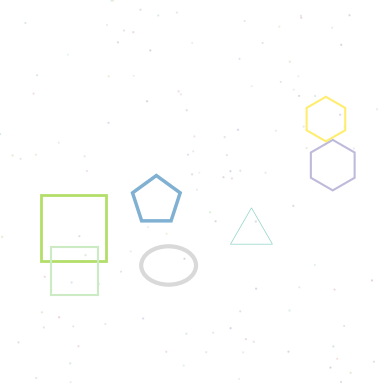[{"shape": "triangle", "thickness": 0.5, "radius": 0.31, "center": [0.653, 0.397]}, {"shape": "hexagon", "thickness": 1.5, "radius": 0.33, "center": [0.864, 0.571]}, {"shape": "pentagon", "thickness": 2.5, "radius": 0.33, "center": [0.406, 0.479]}, {"shape": "square", "thickness": 2, "radius": 0.42, "center": [0.19, 0.408]}, {"shape": "oval", "thickness": 3, "radius": 0.36, "center": [0.438, 0.31]}, {"shape": "square", "thickness": 1.5, "radius": 0.31, "center": [0.193, 0.296]}, {"shape": "hexagon", "thickness": 1.5, "radius": 0.29, "center": [0.847, 0.691]}]